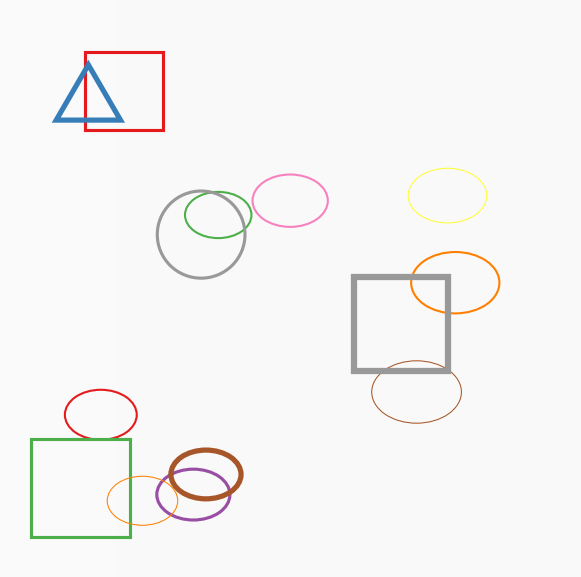[{"shape": "square", "thickness": 1.5, "radius": 0.34, "center": [0.213, 0.841]}, {"shape": "oval", "thickness": 1, "radius": 0.31, "center": [0.173, 0.281]}, {"shape": "triangle", "thickness": 2.5, "radius": 0.32, "center": [0.152, 0.823]}, {"shape": "square", "thickness": 1.5, "radius": 0.43, "center": [0.139, 0.154]}, {"shape": "oval", "thickness": 1, "radius": 0.29, "center": [0.375, 0.627]}, {"shape": "oval", "thickness": 1.5, "radius": 0.31, "center": [0.333, 0.143]}, {"shape": "oval", "thickness": 1, "radius": 0.38, "center": [0.783, 0.51]}, {"shape": "oval", "thickness": 0.5, "radius": 0.3, "center": [0.245, 0.132]}, {"shape": "oval", "thickness": 0.5, "radius": 0.34, "center": [0.77, 0.66]}, {"shape": "oval", "thickness": 0.5, "radius": 0.39, "center": [0.717, 0.32]}, {"shape": "oval", "thickness": 2.5, "radius": 0.3, "center": [0.354, 0.178]}, {"shape": "oval", "thickness": 1, "radius": 0.32, "center": [0.499, 0.652]}, {"shape": "square", "thickness": 3, "radius": 0.41, "center": [0.69, 0.438]}, {"shape": "circle", "thickness": 1.5, "radius": 0.38, "center": [0.346, 0.593]}]